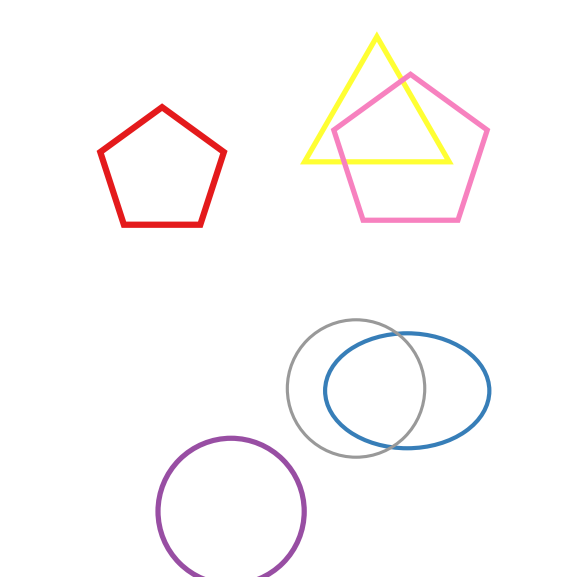[{"shape": "pentagon", "thickness": 3, "radius": 0.56, "center": [0.281, 0.701]}, {"shape": "oval", "thickness": 2, "radius": 0.71, "center": [0.705, 0.322]}, {"shape": "circle", "thickness": 2.5, "radius": 0.63, "center": [0.4, 0.114]}, {"shape": "triangle", "thickness": 2.5, "radius": 0.72, "center": [0.653, 0.791]}, {"shape": "pentagon", "thickness": 2.5, "radius": 0.7, "center": [0.711, 0.731]}, {"shape": "circle", "thickness": 1.5, "radius": 0.59, "center": [0.617, 0.326]}]